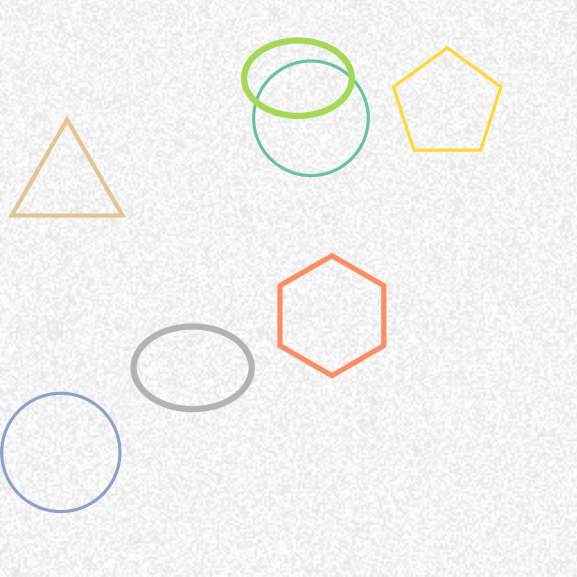[{"shape": "circle", "thickness": 1.5, "radius": 0.5, "center": [0.538, 0.794]}, {"shape": "hexagon", "thickness": 2.5, "radius": 0.52, "center": [0.575, 0.452]}, {"shape": "circle", "thickness": 1.5, "radius": 0.51, "center": [0.105, 0.216]}, {"shape": "oval", "thickness": 3, "radius": 0.47, "center": [0.516, 0.864]}, {"shape": "pentagon", "thickness": 1.5, "radius": 0.49, "center": [0.774, 0.818]}, {"shape": "triangle", "thickness": 2, "radius": 0.55, "center": [0.116, 0.681]}, {"shape": "oval", "thickness": 3, "radius": 0.51, "center": [0.334, 0.362]}]